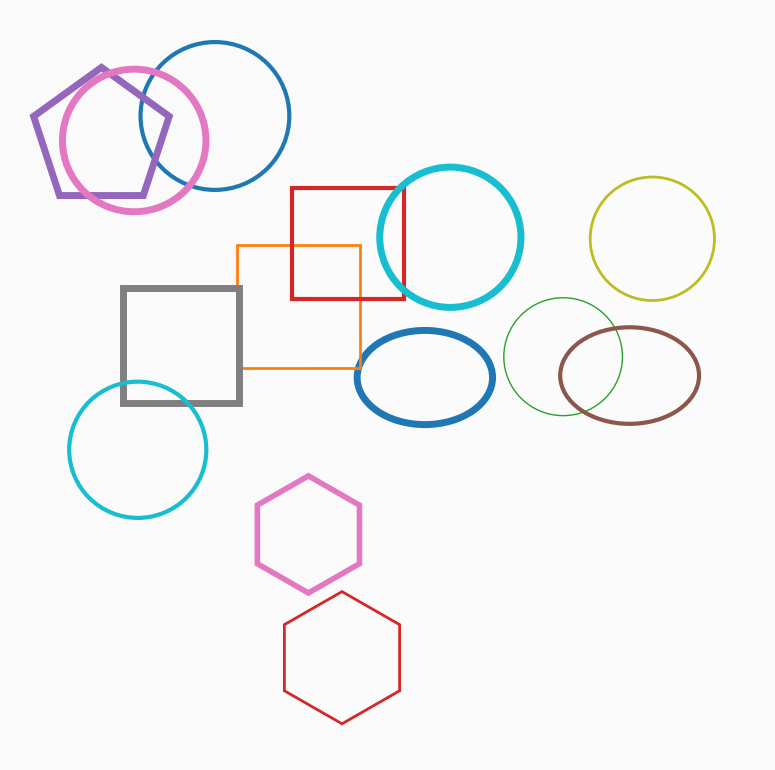[{"shape": "oval", "thickness": 2.5, "radius": 0.44, "center": [0.548, 0.51]}, {"shape": "circle", "thickness": 1.5, "radius": 0.48, "center": [0.277, 0.849]}, {"shape": "square", "thickness": 1, "radius": 0.4, "center": [0.385, 0.602]}, {"shape": "circle", "thickness": 0.5, "radius": 0.38, "center": [0.727, 0.537]}, {"shape": "square", "thickness": 1.5, "radius": 0.36, "center": [0.449, 0.683]}, {"shape": "hexagon", "thickness": 1, "radius": 0.43, "center": [0.441, 0.146]}, {"shape": "pentagon", "thickness": 2.5, "radius": 0.46, "center": [0.131, 0.82]}, {"shape": "oval", "thickness": 1.5, "radius": 0.45, "center": [0.812, 0.512]}, {"shape": "circle", "thickness": 2.5, "radius": 0.46, "center": [0.173, 0.818]}, {"shape": "hexagon", "thickness": 2, "radius": 0.38, "center": [0.398, 0.306]}, {"shape": "square", "thickness": 2.5, "radius": 0.37, "center": [0.234, 0.551]}, {"shape": "circle", "thickness": 1, "radius": 0.4, "center": [0.842, 0.69]}, {"shape": "circle", "thickness": 1.5, "radius": 0.44, "center": [0.178, 0.416]}, {"shape": "circle", "thickness": 2.5, "radius": 0.46, "center": [0.581, 0.692]}]